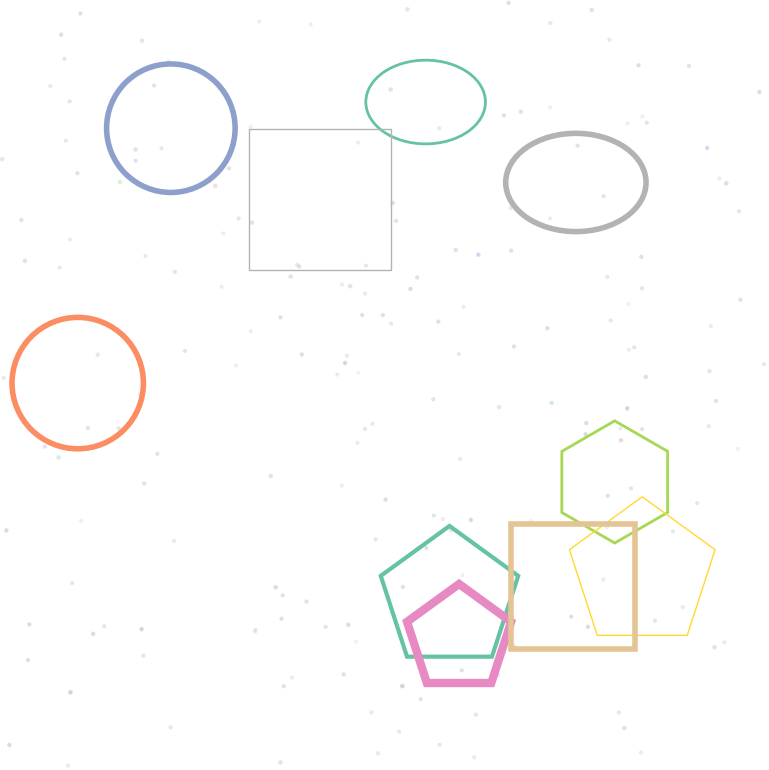[{"shape": "pentagon", "thickness": 1.5, "radius": 0.47, "center": [0.584, 0.223]}, {"shape": "oval", "thickness": 1, "radius": 0.39, "center": [0.553, 0.867]}, {"shape": "circle", "thickness": 2, "radius": 0.43, "center": [0.101, 0.502]}, {"shape": "circle", "thickness": 2, "radius": 0.42, "center": [0.222, 0.834]}, {"shape": "pentagon", "thickness": 3, "radius": 0.36, "center": [0.596, 0.17]}, {"shape": "hexagon", "thickness": 1, "radius": 0.4, "center": [0.798, 0.374]}, {"shape": "pentagon", "thickness": 0.5, "radius": 0.5, "center": [0.834, 0.255]}, {"shape": "square", "thickness": 2, "radius": 0.4, "center": [0.744, 0.238]}, {"shape": "oval", "thickness": 2, "radius": 0.46, "center": [0.748, 0.763]}, {"shape": "square", "thickness": 0.5, "radius": 0.46, "center": [0.416, 0.741]}]